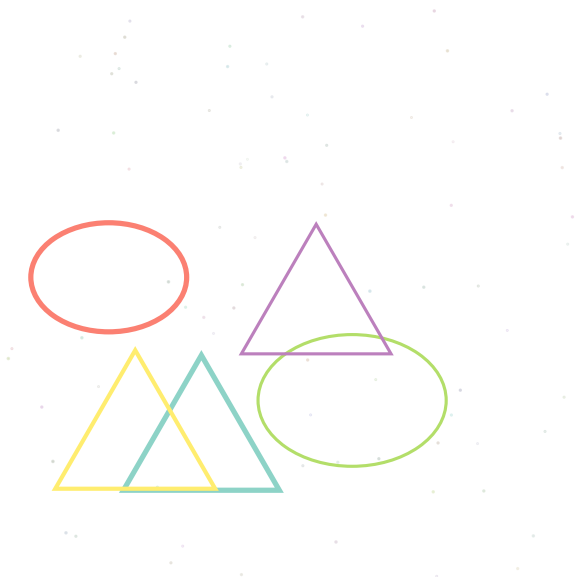[{"shape": "triangle", "thickness": 2.5, "radius": 0.78, "center": [0.349, 0.228]}, {"shape": "oval", "thickness": 2.5, "radius": 0.67, "center": [0.188, 0.519]}, {"shape": "oval", "thickness": 1.5, "radius": 0.81, "center": [0.61, 0.306]}, {"shape": "triangle", "thickness": 1.5, "radius": 0.75, "center": [0.548, 0.461]}, {"shape": "triangle", "thickness": 2, "radius": 0.8, "center": [0.234, 0.233]}]